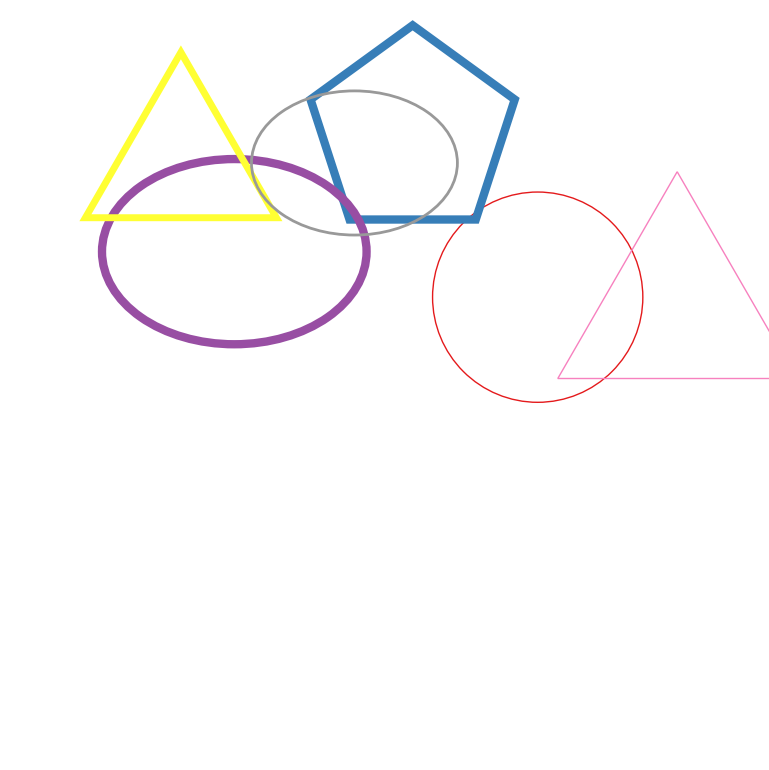[{"shape": "circle", "thickness": 0.5, "radius": 0.68, "center": [0.698, 0.614]}, {"shape": "pentagon", "thickness": 3, "radius": 0.7, "center": [0.536, 0.828]}, {"shape": "oval", "thickness": 3, "radius": 0.86, "center": [0.304, 0.673]}, {"shape": "triangle", "thickness": 2.5, "radius": 0.72, "center": [0.235, 0.789]}, {"shape": "triangle", "thickness": 0.5, "radius": 0.9, "center": [0.879, 0.598]}, {"shape": "oval", "thickness": 1, "radius": 0.67, "center": [0.46, 0.788]}]